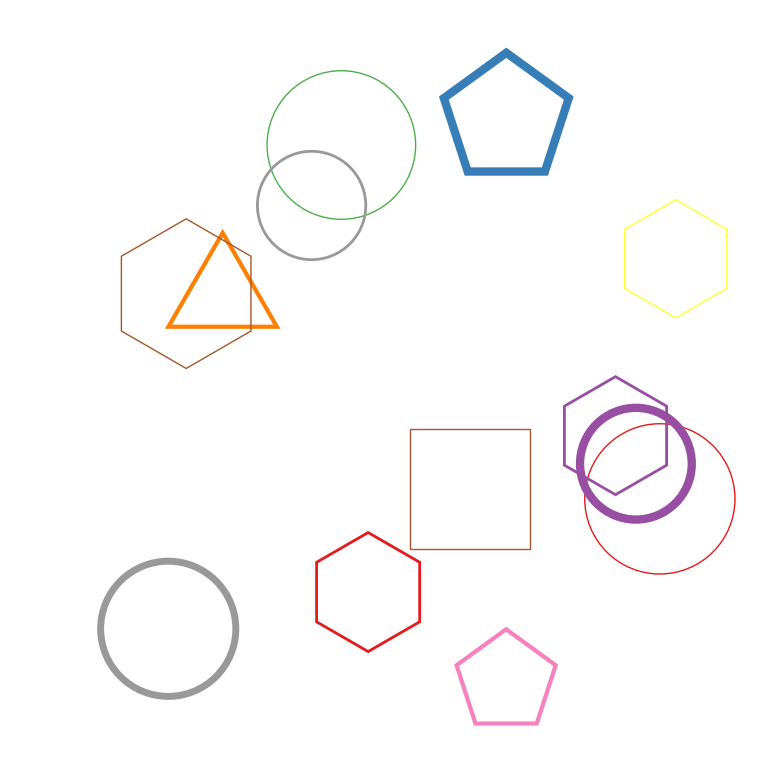[{"shape": "circle", "thickness": 0.5, "radius": 0.49, "center": [0.857, 0.352]}, {"shape": "hexagon", "thickness": 1, "radius": 0.39, "center": [0.478, 0.231]}, {"shape": "pentagon", "thickness": 3, "radius": 0.43, "center": [0.658, 0.846]}, {"shape": "circle", "thickness": 0.5, "radius": 0.48, "center": [0.443, 0.812]}, {"shape": "hexagon", "thickness": 1, "radius": 0.38, "center": [0.799, 0.434]}, {"shape": "circle", "thickness": 3, "radius": 0.36, "center": [0.826, 0.398]}, {"shape": "triangle", "thickness": 1.5, "radius": 0.41, "center": [0.289, 0.616]}, {"shape": "hexagon", "thickness": 0.5, "radius": 0.38, "center": [0.878, 0.664]}, {"shape": "hexagon", "thickness": 0.5, "radius": 0.49, "center": [0.242, 0.619]}, {"shape": "square", "thickness": 0.5, "radius": 0.39, "center": [0.61, 0.366]}, {"shape": "pentagon", "thickness": 1.5, "radius": 0.34, "center": [0.657, 0.115]}, {"shape": "circle", "thickness": 2.5, "radius": 0.44, "center": [0.218, 0.183]}, {"shape": "circle", "thickness": 1, "radius": 0.35, "center": [0.405, 0.733]}]